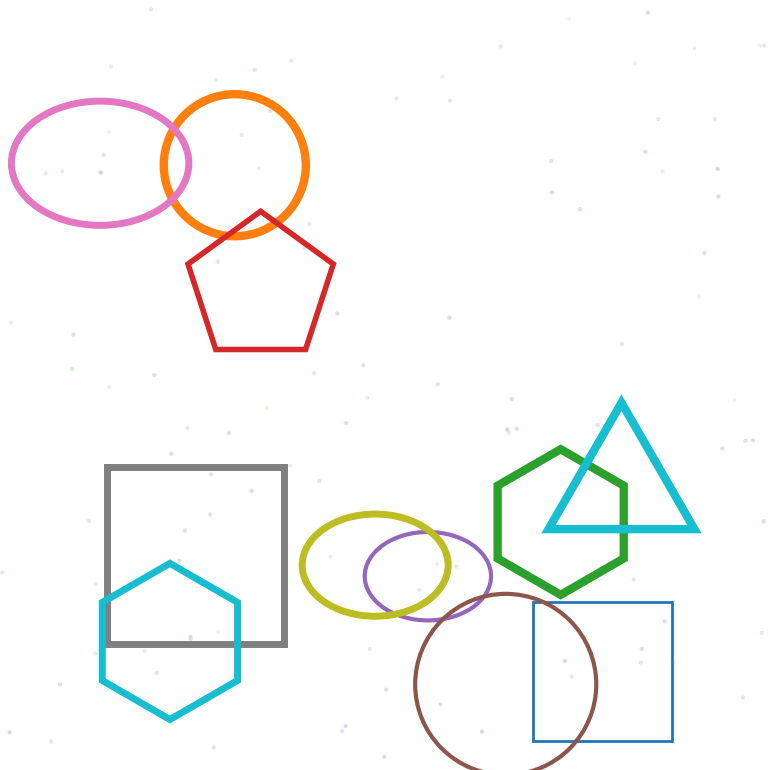[{"shape": "square", "thickness": 1, "radius": 0.45, "center": [0.782, 0.128]}, {"shape": "circle", "thickness": 3, "radius": 0.46, "center": [0.305, 0.785]}, {"shape": "hexagon", "thickness": 3, "radius": 0.47, "center": [0.728, 0.322]}, {"shape": "pentagon", "thickness": 2, "radius": 0.5, "center": [0.339, 0.626]}, {"shape": "oval", "thickness": 1.5, "radius": 0.41, "center": [0.556, 0.252]}, {"shape": "circle", "thickness": 1.5, "radius": 0.59, "center": [0.657, 0.111]}, {"shape": "oval", "thickness": 2.5, "radius": 0.58, "center": [0.13, 0.788]}, {"shape": "square", "thickness": 2.5, "radius": 0.57, "center": [0.254, 0.279]}, {"shape": "oval", "thickness": 2.5, "radius": 0.47, "center": [0.487, 0.266]}, {"shape": "hexagon", "thickness": 2.5, "radius": 0.51, "center": [0.221, 0.167]}, {"shape": "triangle", "thickness": 3, "radius": 0.55, "center": [0.807, 0.367]}]